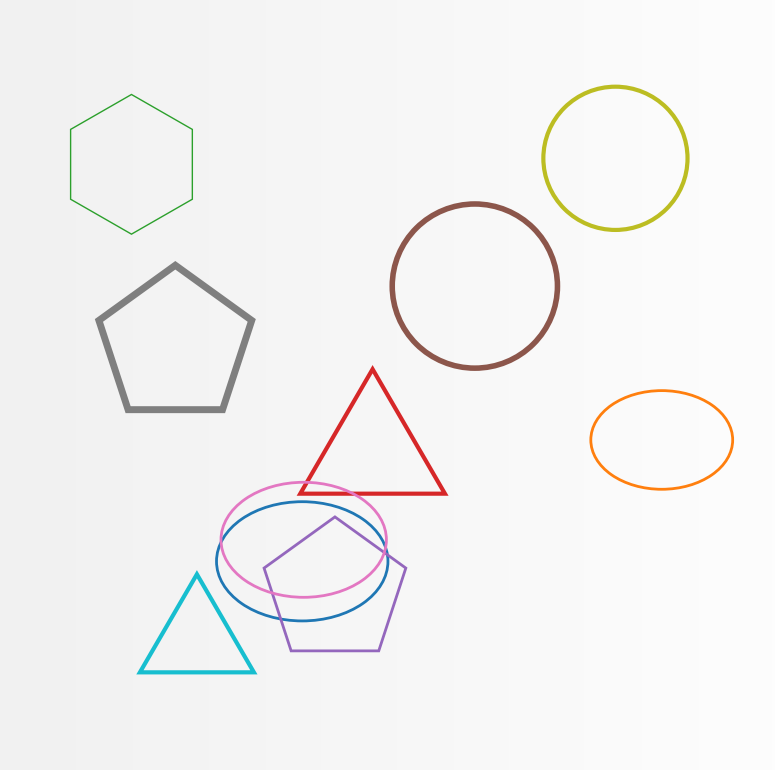[{"shape": "oval", "thickness": 1, "radius": 0.55, "center": [0.39, 0.271]}, {"shape": "oval", "thickness": 1, "radius": 0.46, "center": [0.854, 0.429]}, {"shape": "hexagon", "thickness": 0.5, "radius": 0.45, "center": [0.17, 0.787]}, {"shape": "triangle", "thickness": 1.5, "radius": 0.54, "center": [0.481, 0.413]}, {"shape": "pentagon", "thickness": 1, "radius": 0.48, "center": [0.432, 0.233]}, {"shape": "circle", "thickness": 2, "radius": 0.53, "center": [0.613, 0.628]}, {"shape": "oval", "thickness": 1, "radius": 0.53, "center": [0.392, 0.299]}, {"shape": "pentagon", "thickness": 2.5, "radius": 0.52, "center": [0.226, 0.552]}, {"shape": "circle", "thickness": 1.5, "radius": 0.47, "center": [0.794, 0.794]}, {"shape": "triangle", "thickness": 1.5, "radius": 0.42, "center": [0.254, 0.169]}]